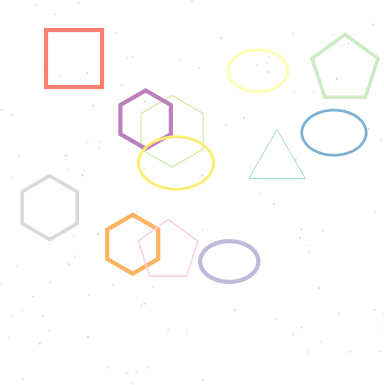[{"shape": "triangle", "thickness": 0.5, "radius": 0.42, "center": [0.72, 0.579]}, {"shape": "oval", "thickness": 2, "radius": 0.39, "center": [0.67, 0.816]}, {"shape": "oval", "thickness": 3, "radius": 0.38, "center": [0.595, 0.321]}, {"shape": "square", "thickness": 3, "radius": 0.37, "center": [0.192, 0.847]}, {"shape": "oval", "thickness": 2, "radius": 0.42, "center": [0.867, 0.655]}, {"shape": "hexagon", "thickness": 3, "radius": 0.38, "center": [0.345, 0.366]}, {"shape": "hexagon", "thickness": 0.5, "radius": 0.47, "center": [0.447, 0.659]}, {"shape": "pentagon", "thickness": 1, "radius": 0.41, "center": [0.437, 0.348]}, {"shape": "hexagon", "thickness": 2.5, "radius": 0.41, "center": [0.129, 0.461]}, {"shape": "hexagon", "thickness": 3, "radius": 0.38, "center": [0.378, 0.689]}, {"shape": "pentagon", "thickness": 2.5, "radius": 0.45, "center": [0.896, 0.82]}, {"shape": "oval", "thickness": 2, "radius": 0.49, "center": [0.457, 0.577]}]